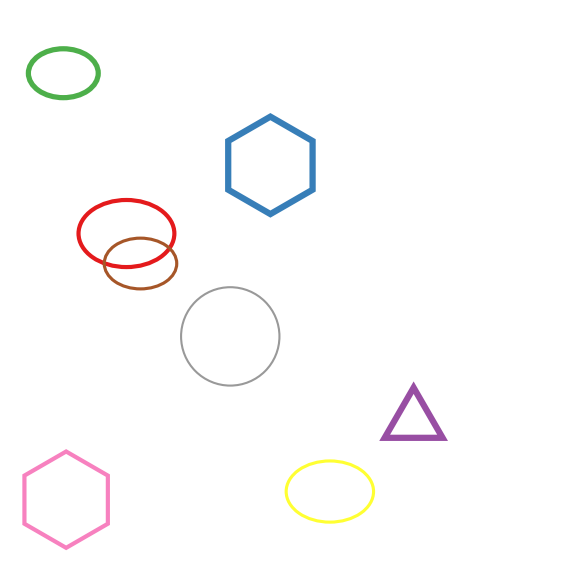[{"shape": "oval", "thickness": 2, "radius": 0.41, "center": [0.219, 0.595]}, {"shape": "hexagon", "thickness": 3, "radius": 0.42, "center": [0.468, 0.713]}, {"shape": "oval", "thickness": 2.5, "radius": 0.3, "center": [0.11, 0.872]}, {"shape": "triangle", "thickness": 3, "radius": 0.29, "center": [0.716, 0.27]}, {"shape": "oval", "thickness": 1.5, "radius": 0.38, "center": [0.571, 0.148]}, {"shape": "oval", "thickness": 1.5, "radius": 0.31, "center": [0.243, 0.543]}, {"shape": "hexagon", "thickness": 2, "radius": 0.42, "center": [0.115, 0.134]}, {"shape": "circle", "thickness": 1, "radius": 0.43, "center": [0.399, 0.417]}]